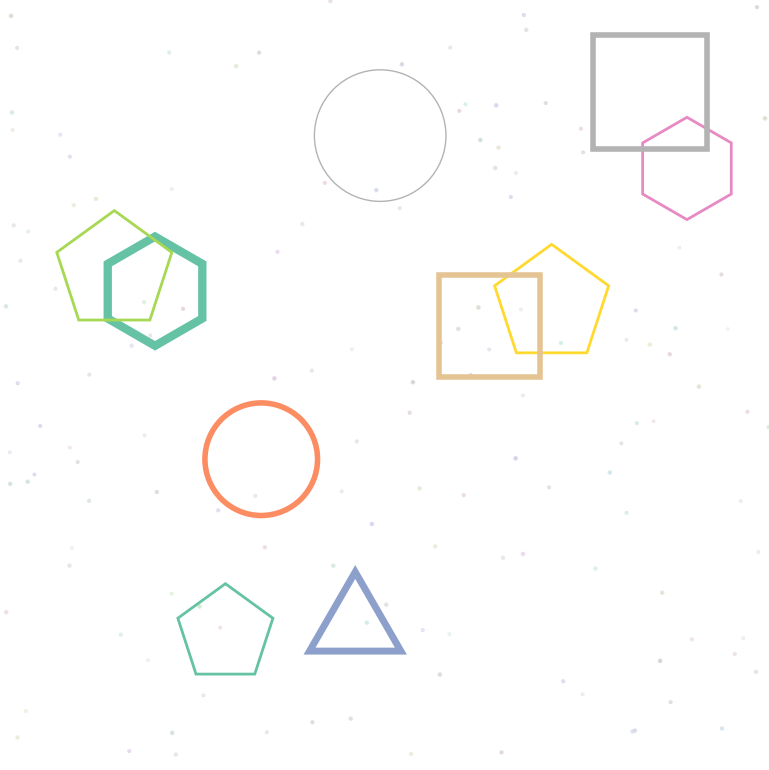[{"shape": "pentagon", "thickness": 1, "radius": 0.32, "center": [0.293, 0.177]}, {"shape": "hexagon", "thickness": 3, "radius": 0.35, "center": [0.201, 0.622]}, {"shape": "circle", "thickness": 2, "radius": 0.37, "center": [0.339, 0.404]}, {"shape": "triangle", "thickness": 2.5, "radius": 0.34, "center": [0.461, 0.189]}, {"shape": "hexagon", "thickness": 1, "radius": 0.33, "center": [0.892, 0.781]}, {"shape": "pentagon", "thickness": 1, "radius": 0.39, "center": [0.148, 0.648]}, {"shape": "pentagon", "thickness": 1, "radius": 0.39, "center": [0.716, 0.605]}, {"shape": "square", "thickness": 2, "radius": 0.33, "center": [0.636, 0.576]}, {"shape": "square", "thickness": 2, "radius": 0.37, "center": [0.845, 0.881]}, {"shape": "circle", "thickness": 0.5, "radius": 0.43, "center": [0.494, 0.824]}]